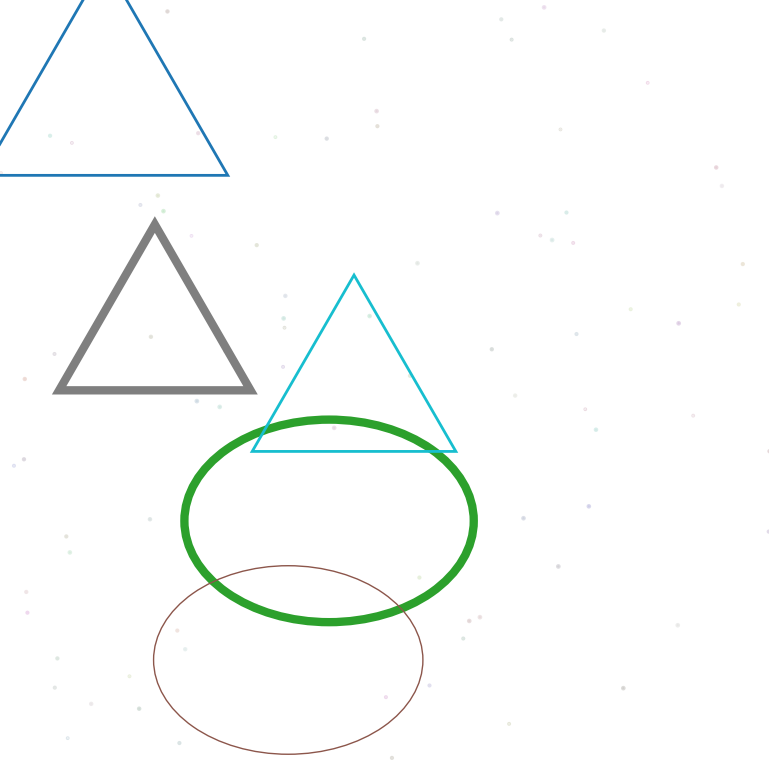[{"shape": "triangle", "thickness": 1, "radius": 0.92, "center": [0.136, 0.865]}, {"shape": "oval", "thickness": 3, "radius": 0.94, "center": [0.427, 0.324]}, {"shape": "oval", "thickness": 0.5, "radius": 0.87, "center": [0.374, 0.143]}, {"shape": "triangle", "thickness": 3, "radius": 0.72, "center": [0.201, 0.565]}, {"shape": "triangle", "thickness": 1, "radius": 0.76, "center": [0.46, 0.49]}]